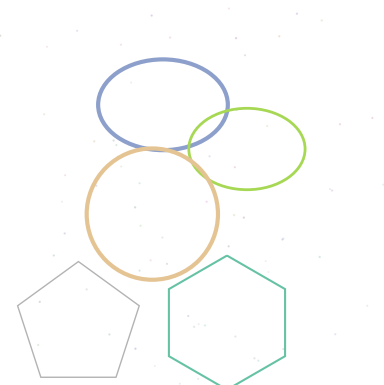[{"shape": "hexagon", "thickness": 1.5, "radius": 0.87, "center": [0.59, 0.162]}, {"shape": "oval", "thickness": 3, "radius": 0.84, "center": [0.423, 0.728]}, {"shape": "oval", "thickness": 2, "radius": 0.76, "center": [0.641, 0.613]}, {"shape": "circle", "thickness": 3, "radius": 0.85, "center": [0.396, 0.444]}, {"shape": "pentagon", "thickness": 1, "radius": 0.83, "center": [0.204, 0.154]}]